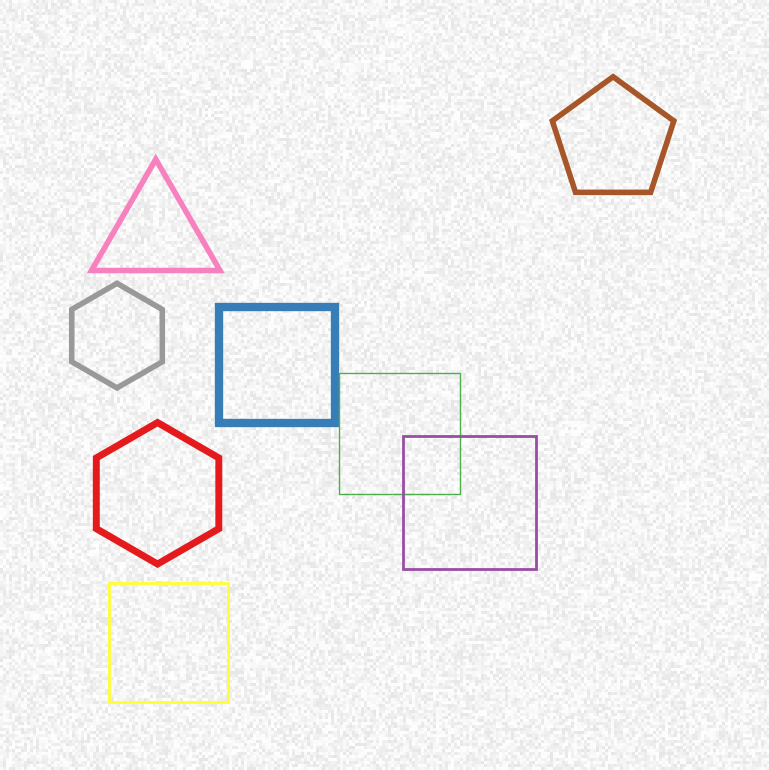[{"shape": "hexagon", "thickness": 2.5, "radius": 0.46, "center": [0.205, 0.359]}, {"shape": "square", "thickness": 3, "radius": 0.38, "center": [0.36, 0.526]}, {"shape": "square", "thickness": 0.5, "radius": 0.39, "center": [0.519, 0.438]}, {"shape": "square", "thickness": 1, "radius": 0.43, "center": [0.61, 0.347]}, {"shape": "square", "thickness": 1, "radius": 0.39, "center": [0.218, 0.165]}, {"shape": "pentagon", "thickness": 2, "radius": 0.41, "center": [0.796, 0.817]}, {"shape": "triangle", "thickness": 2, "radius": 0.48, "center": [0.202, 0.697]}, {"shape": "hexagon", "thickness": 2, "radius": 0.34, "center": [0.152, 0.564]}]